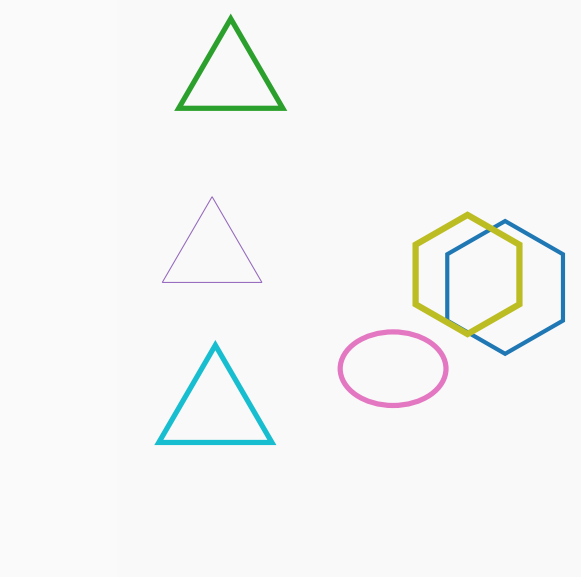[{"shape": "hexagon", "thickness": 2, "radius": 0.57, "center": [0.869, 0.501]}, {"shape": "triangle", "thickness": 2.5, "radius": 0.52, "center": [0.397, 0.863]}, {"shape": "triangle", "thickness": 0.5, "radius": 0.49, "center": [0.365, 0.56]}, {"shape": "oval", "thickness": 2.5, "radius": 0.46, "center": [0.676, 0.361]}, {"shape": "hexagon", "thickness": 3, "radius": 0.52, "center": [0.804, 0.524]}, {"shape": "triangle", "thickness": 2.5, "radius": 0.56, "center": [0.37, 0.289]}]